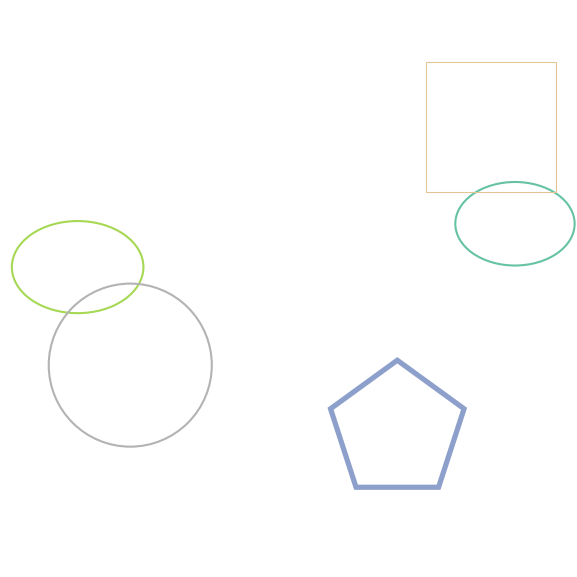[{"shape": "oval", "thickness": 1, "radius": 0.52, "center": [0.892, 0.612]}, {"shape": "pentagon", "thickness": 2.5, "radius": 0.61, "center": [0.688, 0.254]}, {"shape": "oval", "thickness": 1, "radius": 0.57, "center": [0.134, 0.537]}, {"shape": "square", "thickness": 0.5, "radius": 0.56, "center": [0.851, 0.78]}, {"shape": "circle", "thickness": 1, "radius": 0.71, "center": [0.226, 0.367]}]